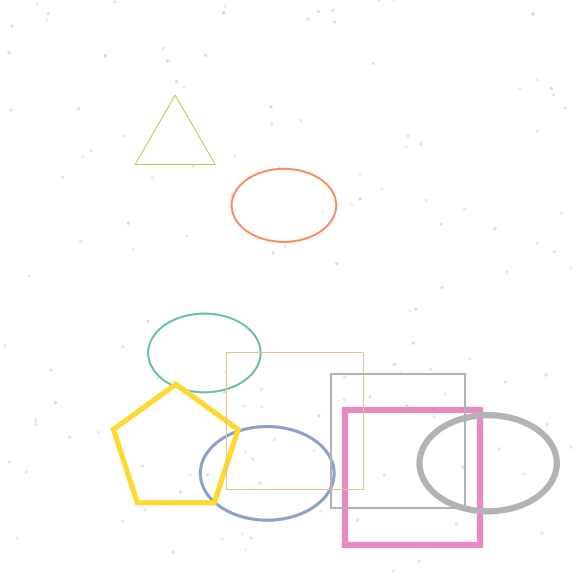[{"shape": "oval", "thickness": 1, "radius": 0.49, "center": [0.354, 0.388]}, {"shape": "oval", "thickness": 1, "radius": 0.45, "center": [0.492, 0.644]}, {"shape": "oval", "thickness": 1.5, "radius": 0.58, "center": [0.463, 0.179]}, {"shape": "square", "thickness": 3, "radius": 0.59, "center": [0.715, 0.172]}, {"shape": "triangle", "thickness": 0.5, "radius": 0.4, "center": [0.303, 0.754]}, {"shape": "pentagon", "thickness": 2.5, "radius": 0.57, "center": [0.304, 0.22]}, {"shape": "square", "thickness": 0.5, "radius": 0.59, "center": [0.51, 0.271]}, {"shape": "oval", "thickness": 3, "radius": 0.59, "center": [0.845, 0.197]}, {"shape": "square", "thickness": 1, "radius": 0.58, "center": [0.689, 0.236]}]